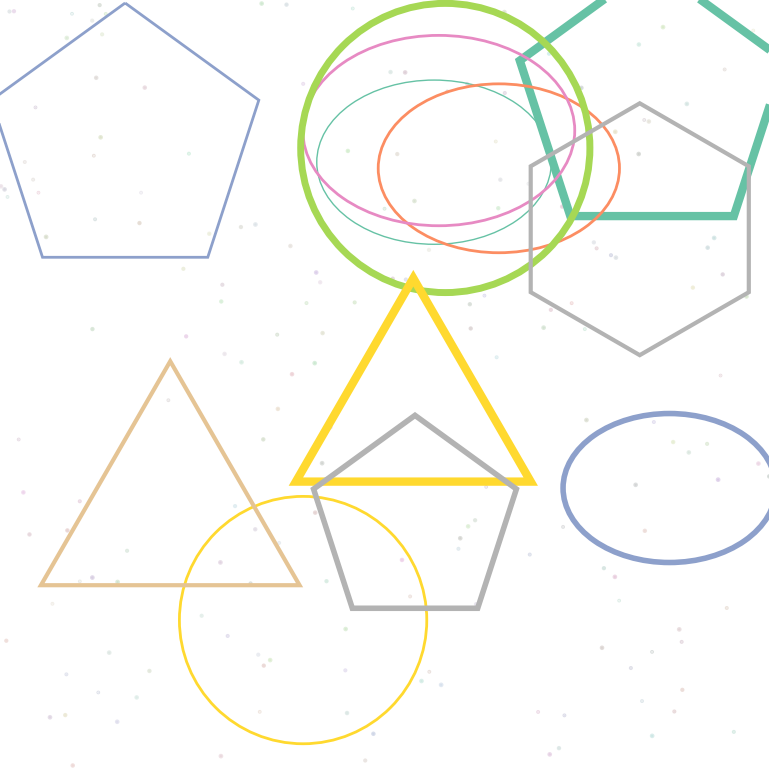[{"shape": "oval", "thickness": 0.5, "radius": 0.76, "center": [0.564, 0.789]}, {"shape": "pentagon", "thickness": 3, "radius": 0.9, "center": [0.847, 0.865]}, {"shape": "oval", "thickness": 1, "radius": 0.78, "center": [0.648, 0.781]}, {"shape": "oval", "thickness": 2, "radius": 0.69, "center": [0.869, 0.366]}, {"shape": "pentagon", "thickness": 1, "radius": 0.91, "center": [0.163, 0.814]}, {"shape": "oval", "thickness": 1, "radius": 0.88, "center": [0.57, 0.83]}, {"shape": "circle", "thickness": 2.5, "radius": 0.94, "center": [0.578, 0.808]}, {"shape": "triangle", "thickness": 3, "radius": 0.88, "center": [0.537, 0.463]}, {"shape": "circle", "thickness": 1, "radius": 0.8, "center": [0.394, 0.195]}, {"shape": "triangle", "thickness": 1.5, "radius": 0.97, "center": [0.221, 0.337]}, {"shape": "pentagon", "thickness": 2, "radius": 0.69, "center": [0.539, 0.322]}, {"shape": "hexagon", "thickness": 1.5, "radius": 0.82, "center": [0.831, 0.702]}]